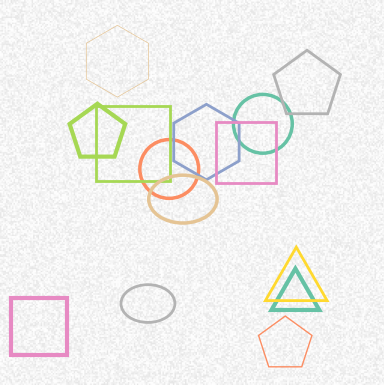[{"shape": "circle", "thickness": 2.5, "radius": 0.38, "center": [0.683, 0.678]}, {"shape": "triangle", "thickness": 3, "radius": 0.36, "center": [0.767, 0.231]}, {"shape": "pentagon", "thickness": 1, "radius": 0.36, "center": [0.741, 0.106]}, {"shape": "circle", "thickness": 2.5, "radius": 0.38, "center": [0.44, 0.561]}, {"shape": "hexagon", "thickness": 2, "radius": 0.49, "center": [0.536, 0.631]}, {"shape": "square", "thickness": 2, "radius": 0.39, "center": [0.639, 0.604]}, {"shape": "square", "thickness": 3, "radius": 0.37, "center": [0.102, 0.152]}, {"shape": "pentagon", "thickness": 3, "radius": 0.38, "center": [0.253, 0.655]}, {"shape": "square", "thickness": 2, "radius": 0.48, "center": [0.345, 0.627]}, {"shape": "triangle", "thickness": 2, "radius": 0.46, "center": [0.77, 0.265]}, {"shape": "hexagon", "thickness": 0.5, "radius": 0.47, "center": [0.305, 0.841]}, {"shape": "oval", "thickness": 2.5, "radius": 0.44, "center": [0.475, 0.483]}, {"shape": "oval", "thickness": 2, "radius": 0.35, "center": [0.384, 0.212]}, {"shape": "pentagon", "thickness": 2, "radius": 0.46, "center": [0.798, 0.778]}]